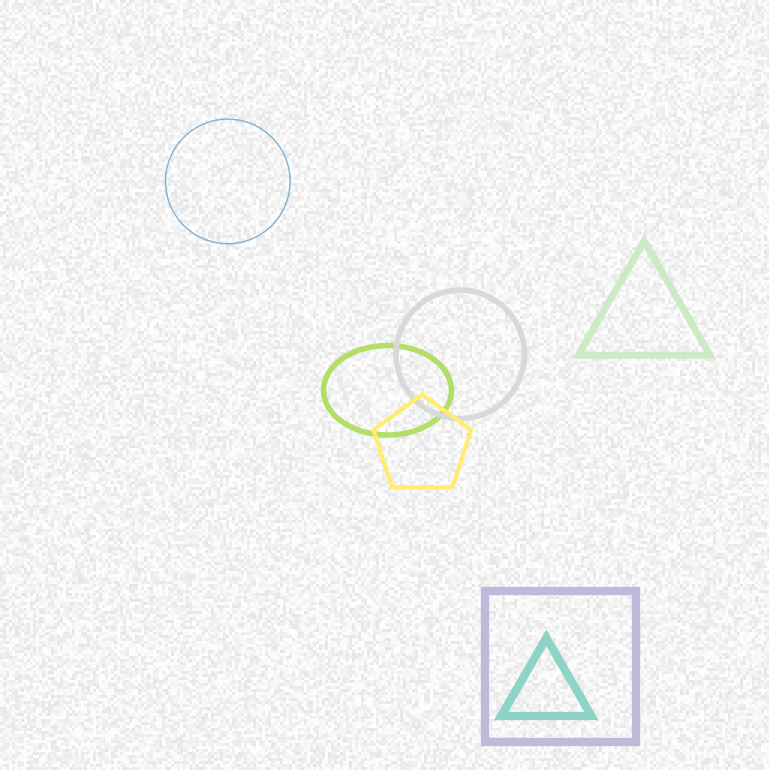[{"shape": "triangle", "thickness": 3, "radius": 0.34, "center": [0.71, 0.104]}, {"shape": "square", "thickness": 3, "radius": 0.49, "center": [0.729, 0.135]}, {"shape": "circle", "thickness": 0.5, "radius": 0.4, "center": [0.296, 0.764]}, {"shape": "oval", "thickness": 2, "radius": 0.42, "center": [0.503, 0.493]}, {"shape": "circle", "thickness": 2, "radius": 0.42, "center": [0.598, 0.54]}, {"shape": "triangle", "thickness": 2.5, "radius": 0.49, "center": [0.836, 0.588]}, {"shape": "pentagon", "thickness": 1.5, "radius": 0.33, "center": [0.548, 0.421]}]